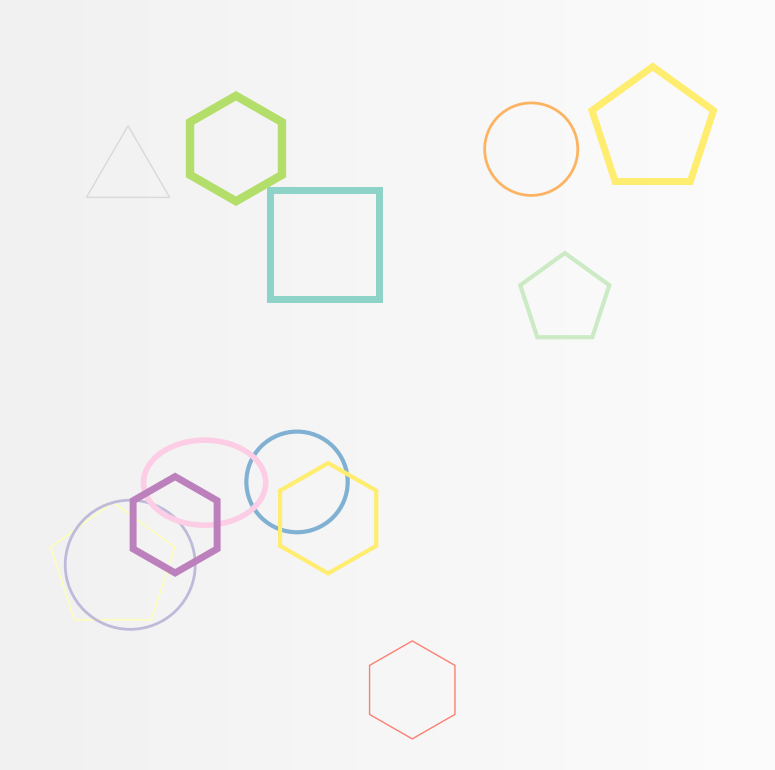[{"shape": "square", "thickness": 2.5, "radius": 0.35, "center": [0.419, 0.682]}, {"shape": "pentagon", "thickness": 0.5, "radius": 0.42, "center": [0.146, 0.263]}, {"shape": "circle", "thickness": 1, "radius": 0.42, "center": [0.168, 0.267]}, {"shape": "hexagon", "thickness": 0.5, "radius": 0.32, "center": [0.532, 0.104]}, {"shape": "circle", "thickness": 1.5, "radius": 0.33, "center": [0.383, 0.374]}, {"shape": "circle", "thickness": 1, "radius": 0.3, "center": [0.685, 0.806]}, {"shape": "hexagon", "thickness": 3, "radius": 0.34, "center": [0.305, 0.807]}, {"shape": "oval", "thickness": 2, "radius": 0.39, "center": [0.264, 0.373]}, {"shape": "triangle", "thickness": 0.5, "radius": 0.31, "center": [0.165, 0.775]}, {"shape": "hexagon", "thickness": 2.5, "radius": 0.31, "center": [0.226, 0.319]}, {"shape": "pentagon", "thickness": 1.5, "radius": 0.3, "center": [0.729, 0.611]}, {"shape": "hexagon", "thickness": 1.5, "radius": 0.36, "center": [0.423, 0.327]}, {"shape": "pentagon", "thickness": 2.5, "radius": 0.41, "center": [0.842, 0.831]}]